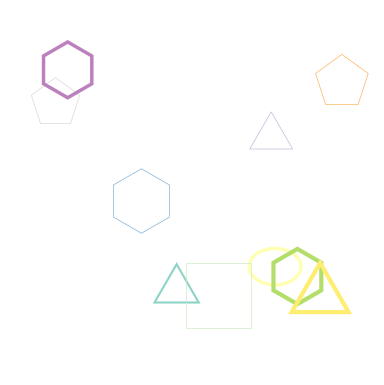[{"shape": "triangle", "thickness": 1.5, "radius": 0.33, "center": [0.459, 0.247]}, {"shape": "oval", "thickness": 2.5, "radius": 0.34, "center": [0.714, 0.307]}, {"shape": "triangle", "thickness": 0.5, "radius": 0.32, "center": [0.704, 0.645]}, {"shape": "hexagon", "thickness": 0.5, "radius": 0.42, "center": [0.367, 0.478]}, {"shape": "pentagon", "thickness": 0.5, "radius": 0.36, "center": [0.888, 0.787]}, {"shape": "hexagon", "thickness": 3, "radius": 0.36, "center": [0.772, 0.282]}, {"shape": "pentagon", "thickness": 0.5, "radius": 0.33, "center": [0.144, 0.732]}, {"shape": "hexagon", "thickness": 2.5, "radius": 0.36, "center": [0.176, 0.819]}, {"shape": "square", "thickness": 0.5, "radius": 0.42, "center": [0.568, 0.233]}, {"shape": "triangle", "thickness": 3, "radius": 0.43, "center": [0.832, 0.232]}]